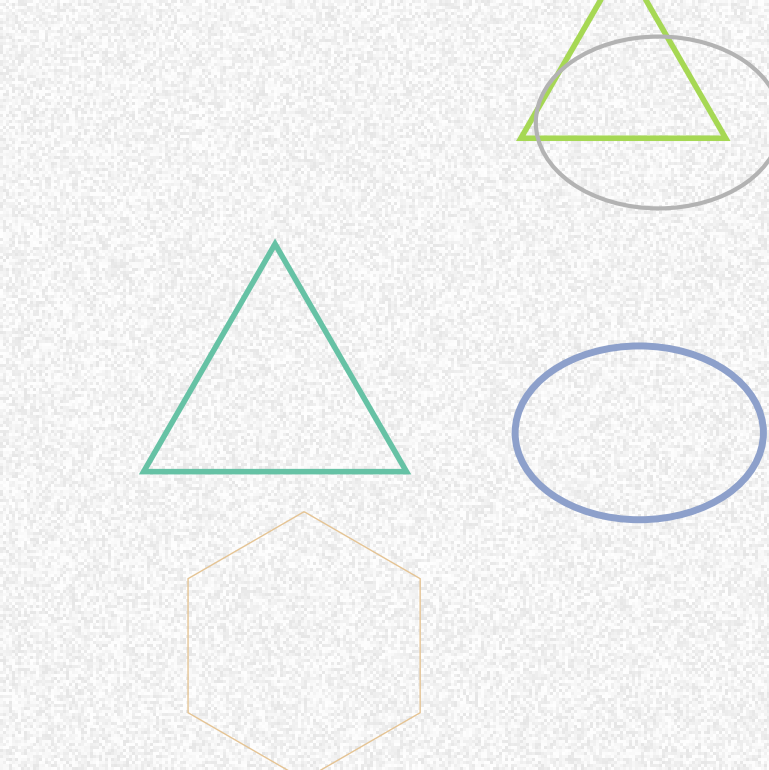[{"shape": "triangle", "thickness": 2, "radius": 0.99, "center": [0.357, 0.486]}, {"shape": "oval", "thickness": 2.5, "radius": 0.81, "center": [0.83, 0.438]}, {"shape": "triangle", "thickness": 2, "radius": 0.77, "center": [0.809, 0.897]}, {"shape": "hexagon", "thickness": 0.5, "radius": 0.87, "center": [0.395, 0.161]}, {"shape": "oval", "thickness": 1.5, "radius": 0.8, "center": [0.855, 0.841]}]